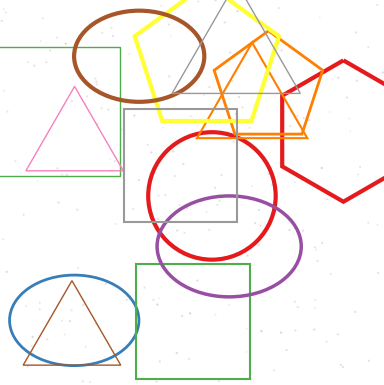[{"shape": "hexagon", "thickness": 3, "radius": 0.92, "center": [0.892, 0.66]}, {"shape": "circle", "thickness": 3, "radius": 0.83, "center": [0.551, 0.491]}, {"shape": "oval", "thickness": 2, "radius": 0.84, "center": [0.193, 0.168]}, {"shape": "square", "thickness": 1.5, "radius": 0.74, "center": [0.501, 0.165]}, {"shape": "square", "thickness": 1, "radius": 0.84, "center": [0.144, 0.71]}, {"shape": "oval", "thickness": 2.5, "radius": 0.94, "center": [0.595, 0.36]}, {"shape": "pentagon", "thickness": 2, "radius": 0.74, "center": [0.697, 0.772]}, {"shape": "triangle", "thickness": 1.5, "radius": 0.83, "center": [0.655, 0.724]}, {"shape": "pentagon", "thickness": 3, "radius": 0.98, "center": [0.537, 0.845]}, {"shape": "oval", "thickness": 3, "radius": 0.85, "center": [0.362, 0.854]}, {"shape": "triangle", "thickness": 1, "radius": 0.73, "center": [0.187, 0.125]}, {"shape": "triangle", "thickness": 1, "radius": 0.73, "center": [0.194, 0.629]}, {"shape": "triangle", "thickness": 1, "radius": 0.96, "center": [0.613, 0.853]}, {"shape": "square", "thickness": 1.5, "radius": 0.74, "center": [0.469, 0.57]}]